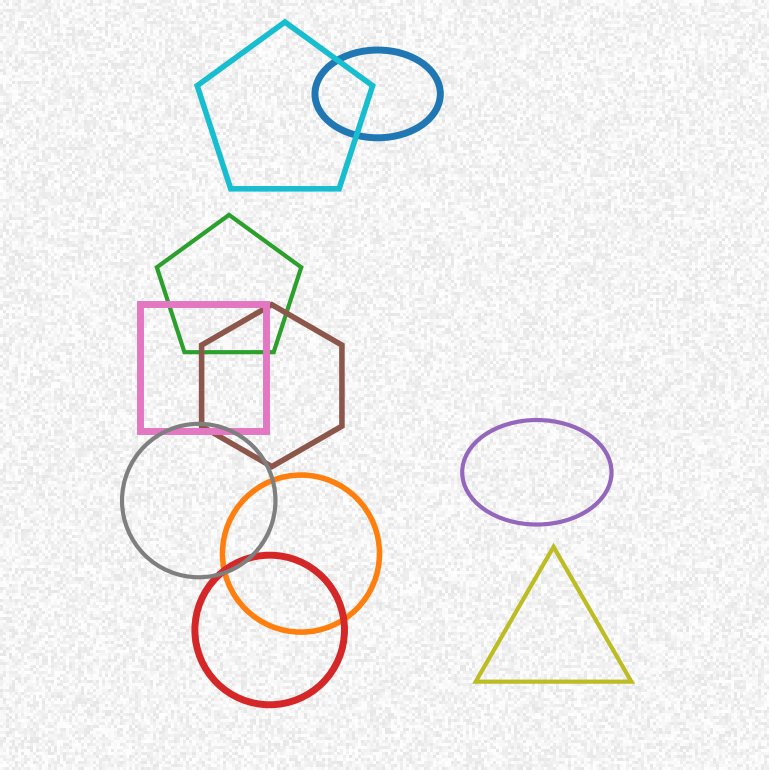[{"shape": "oval", "thickness": 2.5, "radius": 0.41, "center": [0.49, 0.878]}, {"shape": "circle", "thickness": 2, "radius": 0.51, "center": [0.391, 0.281]}, {"shape": "pentagon", "thickness": 1.5, "radius": 0.49, "center": [0.297, 0.622]}, {"shape": "circle", "thickness": 2.5, "radius": 0.49, "center": [0.35, 0.182]}, {"shape": "oval", "thickness": 1.5, "radius": 0.48, "center": [0.697, 0.387]}, {"shape": "hexagon", "thickness": 2, "radius": 0.53, "center": [0.353, 0.499]}, {"shape": "square", "thickness": 2.5, "radius": 0.41, "center": [0.264, 0.523]}, {"shape": "circle", "thickness": 1.5, "radius": 0.5, "center": [0.258, 0.35]}, {"shape": "triangle", "thickness": 1.5, "radius": 0.58, "center": [0.719, 0.173]}, {"shape": "pentagon", "thickness": 2, "radius": 0.6, "center": [0.37, 0.852]}]